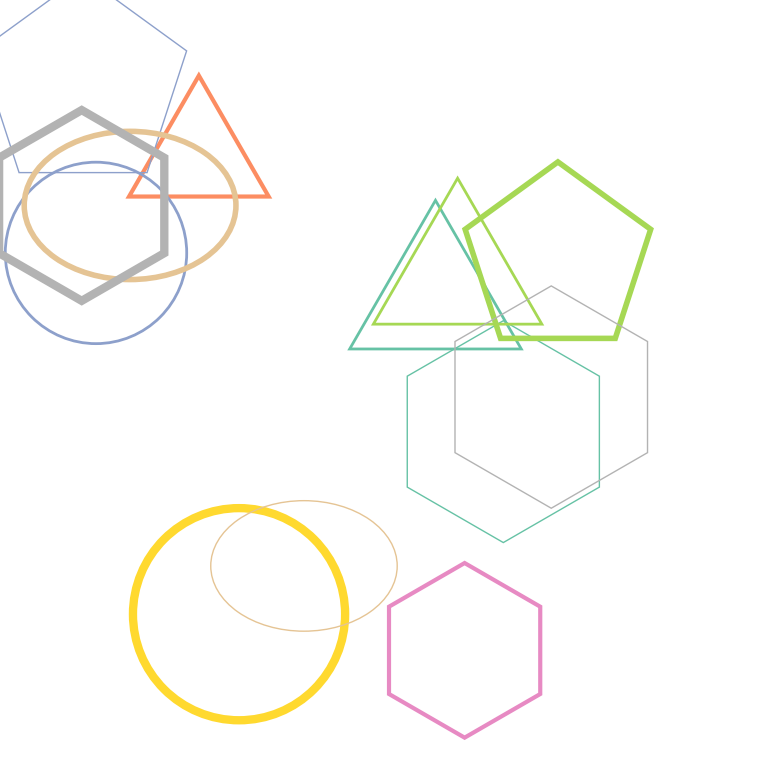[{"shape": "hexagon", "thickness": 0.5, "radius": 0.72, "center": [0.654, 0.439]}, {"shape": "triangle", "thickness": 1, "radius": 0.64, "center": [0.566, 0.611]}, {"shape": "triangle", "thickness": 1.5, "radius": 0.52, "center": [0.258, 0.797]}, {"shape": "pentagon", "thickness": 0.5, "radius": 0.71, "center": [0.108, 0.89]}, {"shape": "circle", "thickness": 1, "radius": 0.59, "center": [0.125, 0.672]}, {"shape": "hexagon", "thickness": 1.5, "radius": 0.57, "center": [0.603, 0.155]}, {"shape": "pentagon", "thickness": 2, "radius": 0.63, "center": [0.725, 0.663]}, {"shape": "triangle", "thickness": 1, "radius": 0.63, "center": [0.594, 0.642]}, {"shape": "circle", "thickness": 3, "radius": 0.69, "center": [0.31, 0.202]}, {"shape": "oval", "thickness": 0.5, "radius": 0.61, "center": [0.395, 0.265]}, {"shape": "oval", "thickness": 2, "radius": 0.69, "center": [0.169, 0.733]}, {"shape": "hexagon", "thickness": 0.5, "radius": 0.72, "center": [0.716, 0.484]}, {"shape": "hexagon", "thickness": 3, "radius": 0.62, "center": [0.106, 0.733]}]